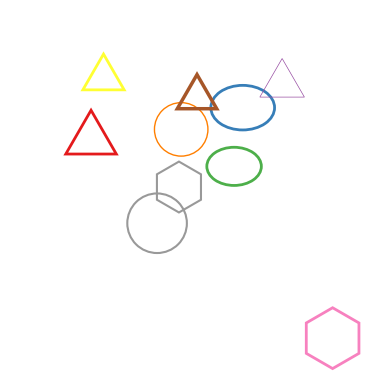[{"shape": "triangle", "thickness": 2, "radius": 0.38, "center": [0.236, 0.638]}, {"shape": "oval", "thickness": 2, "radius": 0.41, "center": [0.63, 0.72]}, {"shape": "oval", "thickness": 2, "radius": 0.35, "center": [0.608, 0.568]}, {"shape": "triangle", "thickness": 0.5, "radius": 0.33, "center": [0.733, 0.781]}, {"shape": "circle", "thickness": 1, "radius": 0.35, "center": [0.471, 0.664]}, {"shape": "triangle", "thickness": 2, "radius": 0.31, "center": [0.269, 0.798]}, {"shape": "triangle", "thickness": 2.5, "radius": 0.3, "center": [0.512, 0.747]}, {"shape": "hexagon", "thickness": 2, "radius": 0.39, "center": [0.864, 0.122]}, {"shape": "circle", "thickness": 1.5, "radius": 0.39, "center": [0.408, 0.42]}, {"shape": "hexagon", "thickness": 1.5, "radius": 0.33, "center": [0.465, 0.514]}]